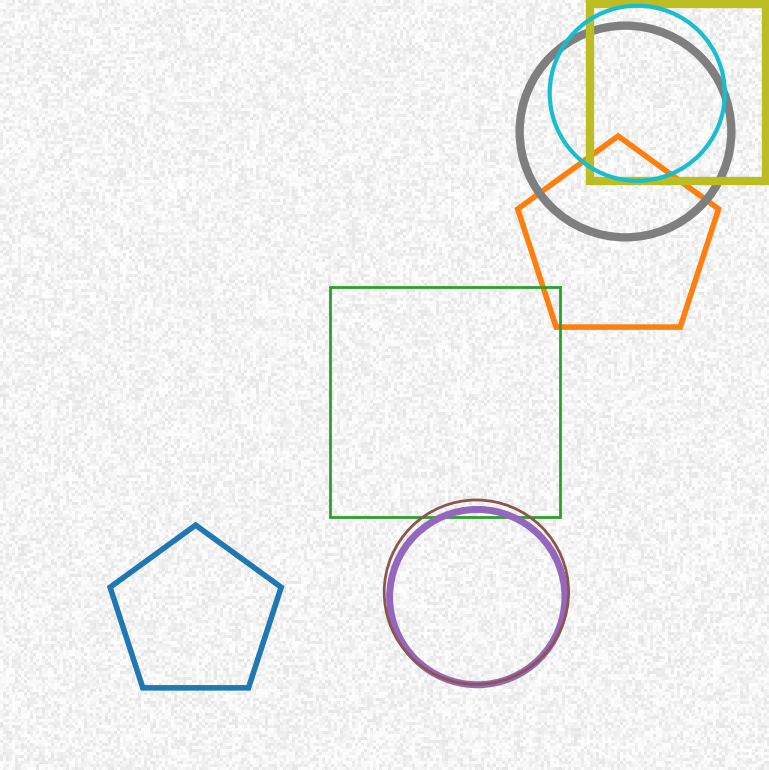[{"shape": "pentagon", "thickness": 2, "radius": 0.58, "center": [0.254, 0.201]}, {"shape": "pentagon", "thickness": 2, "radius": 0.69, "center": [0.803, 0.686]}, {"shape": "square", "thickness": 1, "radius": 0.75, "center": [0.578, 0.478]}, {"shape": "circle", "thickness": 2.5, "radius": 0.57, "center": [0.62, 0.225]}, {"shape": "circle", "thickness": 1, "radius": 0.6, "center": [0.619, 0.231]}, {"shape": "circle", "thickness": 3, "radius": 0.69, "center": [0.812, 0.829]}, {"shape": "square", "thickness": 3, "radius": 0.57, "center": [0.88, 0.88]}, {"shape": "circle", "thickness": 1.5, "radius": 0.57, "center": [0.828, 0.879]}]